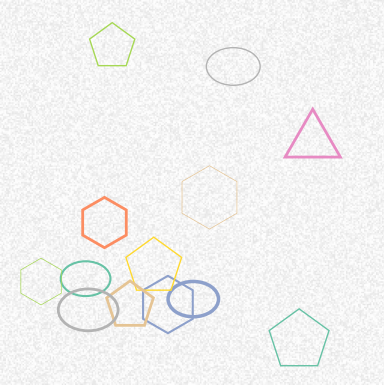[{"shape": "oval", "thickness": 1.5, "radius": 0.32, "center": [0.222, 0.276]}, {"shape": "pentagon", "thickness": 1, "radius": 0.41, "center": [0.777, 0.116]}, {"shape": "hexagon", "thickness": 2, "radius": 0.33, "center": [0.271, 0.422]}, {"shape": "hexagon", "thickness": 1.5, "radius": 0.37, "center": [0.436, 0.209]}, {"shape": "oval", "thickness": 2.5, "radius": 0.33, "center": [0.502, 0.223]}, {"shape": "triangle", "thickness": 2, "radius": 0.41, "center": [0.812, 0.633]}, {"shape": "pentagon", "thickness": 1, "radius": 0.31, "center": [0.291, 0.879]}, {"shape": "hexagon", "thickness": 0.5, "radius": 0.3, "center": [0.107, 0.269]}, {"shape": "pentagon", "thickness": 1, "radius": 0.38, "center": [0.399, 0.308]}, {"shape": "pentagon", "thickness": 2, "radius": 0.32, "center": [0.338, 0.207]}, {"shape": "hexagon", "thickness": 0.5, "radius": 0.41, "center": [0.544, 0.487]}, {"shape": "oval", "thickness": 1, "radius": 0.35, "center": [0.606, 0.827]}, {"shape": "oval", "thickness": 2, "radius": 0.39, "center": [0.229, 0.195]}]